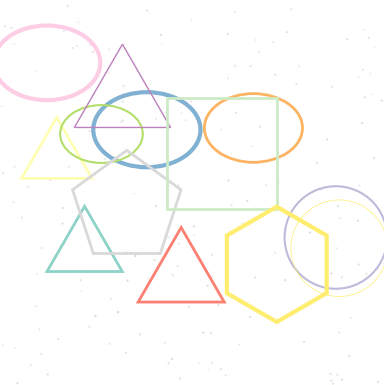[{"shape": "triangle", "thickness": 2, "radius": 0.56, "center": [0.22, 0.351]}, {"shape": "triangle", "thickness": 2, "radius": 0.53, "center": [0.147, 0.59]}, {"shape": "circle", "thickness": 1.5, "radius": 0.67, "center": [0.872, 0.383]}, {"shape": "triangle", "thickness": 2, "radius": 0.65, "center": [0.471, 0.28]}, {"shape": "oval", "thickness": 3, "radius": 0.7, "center": [0.382, 0.663]}, {"shape": "oval", "thickness": 2, "radius": 0.64, "center": [0.658, 0.668]}, {"shape": "oval", "thickness": 1.5, "radius": 0.54, "center": [0.264, 0.652]}, {"shape": "oval", "thickness": 3, "radius": 0.69, "center": [0.122, 0.837]}, {"shape": "pentagon", "thickness": 2, "radius": 0.74, "center": [0.329, 0.461]}, {"shape": "triangle", "thickness": 1, "radius": 0.72, "center": [0.318, 0.741]}, {"shape": "square", "thickness": 2, "radius": 0.72, "center": [0.576, 0.602]}, {"shape": "hexagon", "thickness": 3, "radius": 0.75, "center": [0.719, 0.313]}, {"shape": "circle", "thickness": 0.5, "radius": 0.63, "center": [0.881, 0.355]}]